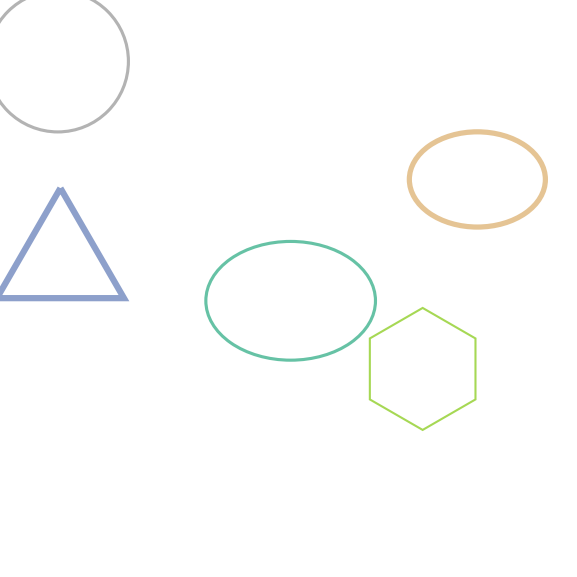[{"shape": "oval", "thickness": 1.5, "radius": 0.73, "center": [0.503, 0.478]}, {"shape": "triangle", "thickness": 3, "radius": 0.64, "center": [0.105, 0.546]}, {"shape": "hexagon", "thickness": 1, "radius": 0.53, "center": [0.732, 0.36]}, {"shape": "oval", "thickness": 2.5, "radius": 0.59, "center": [0.827, 0.688]}, {"shape": "circle", "thickness": 1.5, "radius": 0.61, "center": [0.1, 0.893]}]